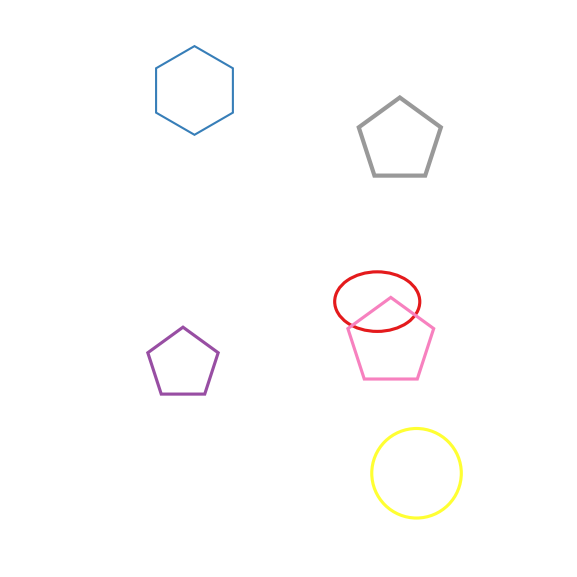[{"shape": "oval", "thickness": 1.5, "radius": 0.37, "center": [0.653, 0.477]}, {"shape": "hexagon", "thickness": 1, "radius": 0.38, "center": [0.337, 0.843]}, {"shape": "pentagon", "thickness": 1.5, "radius": 0.32, "center": [0.317, 0.369]}, {"shape": "circle", "thickness": 1.5, "radius": 0.39, "center": [0.721, 0.18]}, {"shape": "pentagon", "thickness": 1.5, "radius": 0.39, "center": [0.677, 0.406]}, {"shape": "pentagon", "thickness": 2, "radius": 0.37, "center": [0.692, 0.756]}]